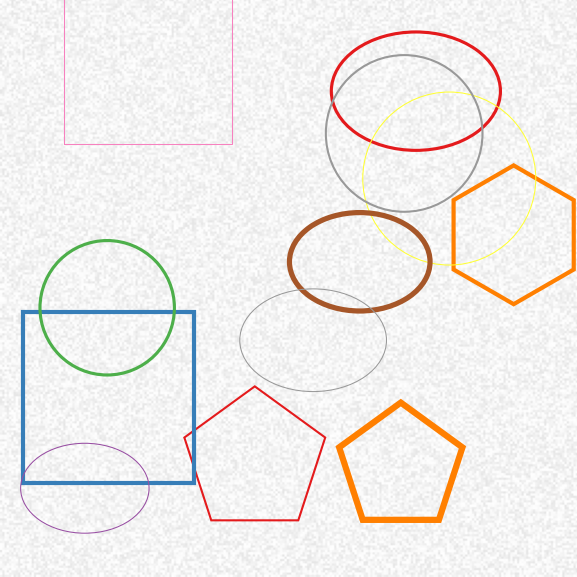[{"shape": "pentagon", "thickness": 1, "radius": 0.64, "center": [0.441, 0.202]}, {"shape": "oval", "thickness": 1.5, "radius": 0.73, "center": [0.72, 0.841]}, {"shape": "square", "thickness": 2, "radius": 0.74, "center": [0.188, 0.311]}, {"shape": "circle", "thickness": 1.5, "radius": 0.58, "center": [0.186, 0.466]}, {"shape": "oval", "thickness": 0.5, "radius": 0.56, "center": [0.147, 0.154]}, {"shape": "pentagon", "thickness": 3, "radius": 0.56, "center": [0.694, 0.19]}, {"shape": "hexagon", "thickness": 2, "radius": 0.6, "center": [0.889, 0.593]}, {"shape": "circle", "thickness": 0.5, "radius": 0.75, "center": [0.778, 0.69]}, {"shape": "oval", "thickness": 2.5, "radius": 0.61, "center": [0.623, 0.546]}, {"shape": "square", "thickness": 0.5, "radius": 0.73, "center": [0.257, 0.895]}, {"shape": "circle", "thickness": 1, "radius": 0.68, "center": [0.7, 0.768]}, {"shape": "oval", "thickness": 0.5, "radius": 0.64, "center": [0.542, 0.41]}]